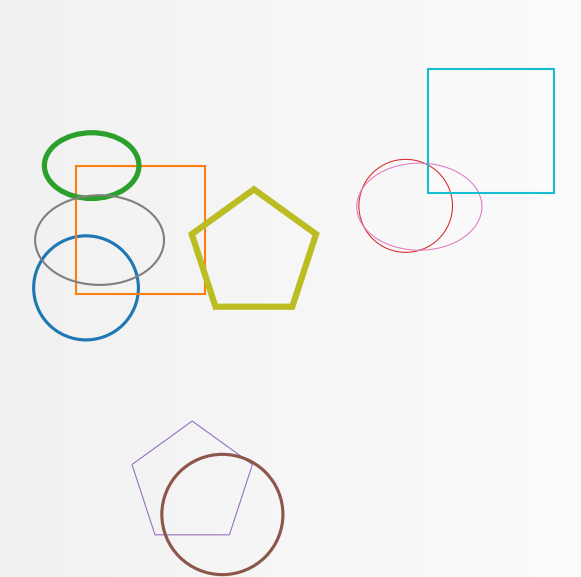[{"shape": "circle", "thickness": 1.5, "radius": 0.45, "center": [0.148, 0.501]}, {"shape": "square", "thickness": 1, "radius": 0.55, "center": [0.241, 0.602]}, {"shape": "oval", "thickness": 2.5, "radius": 0.41, "center": [0.158, 0.712]}, {"shape": "circle", "thickness": 0.5, "radius": 0.4, "center": [0.698, 0.643]}, {"shape": "pentagon", "thickness": 0.5, "radius": 0.54, "center": [0.331, 0.161]}, {"shape": "circle", "thickness": 1.5, "radius": 0.52, "center": [0.383, 0.108]}, {"shape": "oval", "thickness": 0.5, "radius": 0.54, "center": [0.721, 0.641]}, {"shape": "oval", "thickness": 1, "radius": 0.55, "center": [0.171, 0.583]}, {"shape": "pentagon", "thickness": 3, "radius": 0.56, "center": [0.437, 0.559]}, {"shape": "square", "thickness": 1, "radius": 0.54, "center": [0.845, 0.772]}]